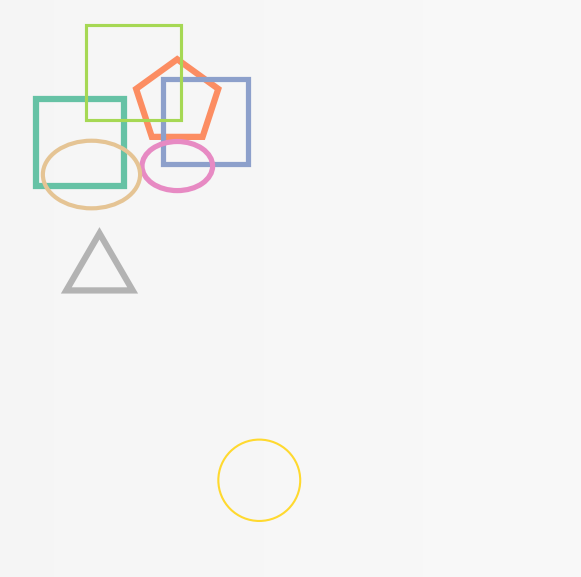[{"shape": "square", "thickness": 3, "radius": 0.38, "center": [0.137, 0.753]}, {"shape": "pentagon", "thickness": 3, "radius": 0.37, "center": [0.305, 0.822]}, {"shape": "square", "thickness": 2.5, "radius": 0.37, "center": [0.354, 0.789]}, {"shape": "oval", "thickness": 2.5, "radius": 0.3, "center": [0.305, 0.712]}, {"shape": "square", "thickness": 1.5, "radius": 0.41, "center": [0.23, 0.874]}, {"shape": "circle", "thickness": 1, "radius": 0.35, "center": [0.446, 0.167]}, {"shape": "oval", "thickness": 2, "radius": 0.42, "center": [0.157, 0.697]}, {"shape": "triangle", "thickness": 3, "radius": 0.33, "center": [0.171, 0.529]}]